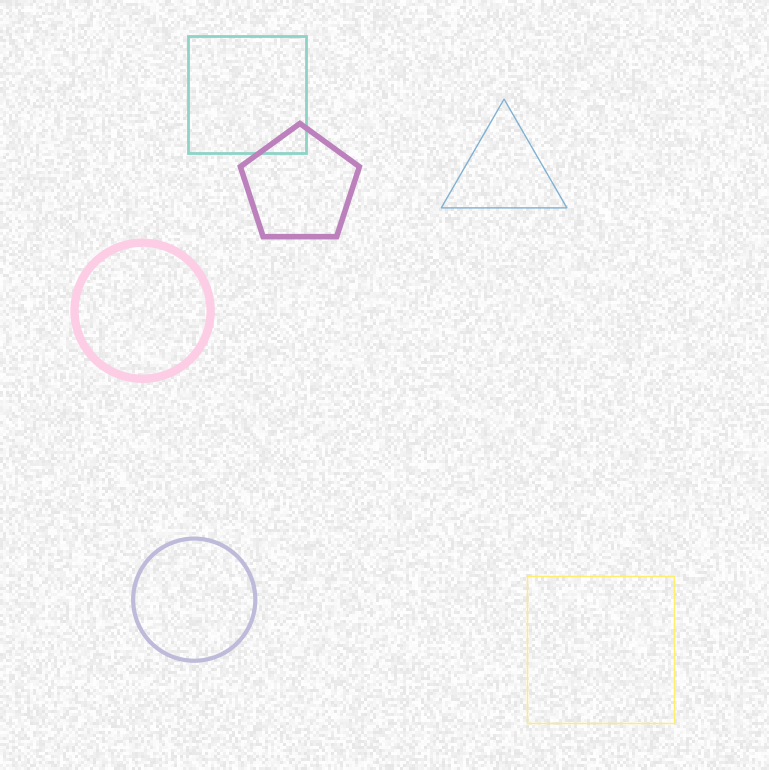[{"shape": "square", "thickness": 1, "radius": 0.38, "center": [0.321, 0.878]}, {"shape": "circle", "thickness": 1.5, "radius": 0.4, "center": [0.252, 0.221]}, {"shape": "triangle", "thickness": 0.5, "radius": 0.47, "center": [0.655, 0.777]}, {"shape": "circle", "thickness": 3, "radius": 0.44, "center": [0.185, 0.596]}, {"shape": "pentagon", "thickness": 2, "radius": 0.41, "center": [0.389, 0.758]}, {"shape": "square", "thickness": 0.5, "radius": 0.48, "center": [0.779, 0.157]}]